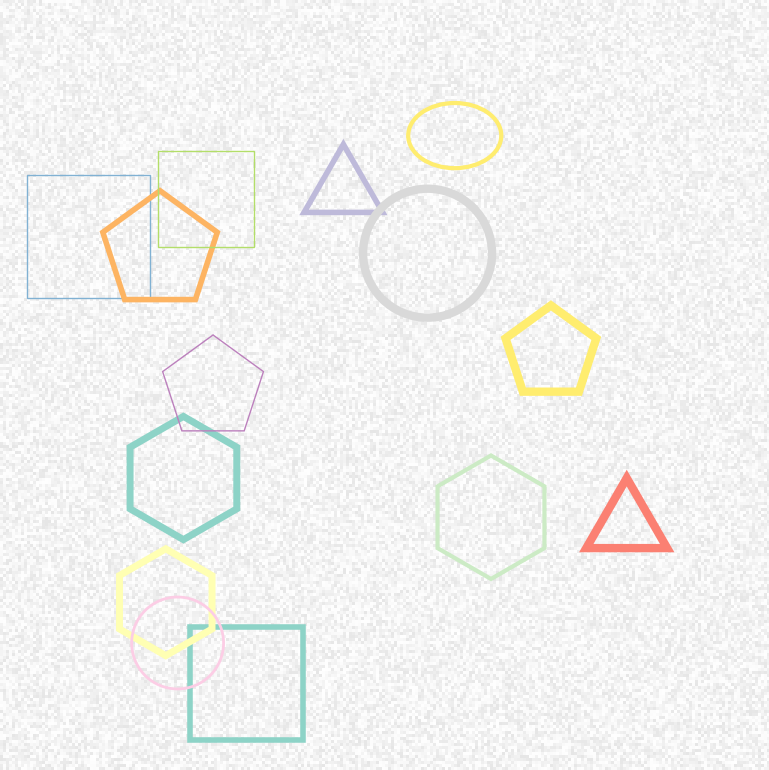[{"shape": "square", "thickness": 2, "radius": 0.37, "center": [0.32, 0.113]}, {"shape": "hexagon", "thickness": 2.5, "radius": 0.4, "center": [0.238, 0.379]}, {"shape": "hexagon", "thickness": 2.5, "radius": 0.35, "center": [0.215, 0.218]}, {"shape": "triangle", "thickness": 2, "radius": 0.29, "center": [0.446, 0.754]}, {"shape": "triangle", "thickness": 3, "radius": 0.3, "center": [0.814, 0.319]}, {"shape": "square", "thickness": 0.5, "radius": 0.4, "center": [0.115, 0.693]}, {"shape": "pentagon", "thickness": 2, "radius": 0.39, "center": [0.208, 0.674]}, {"shape": "square", "thickness": 0.5, "radius": 0.31, "center": [0.268, 0.741]}, {"shape": "circle", "thickness": 1, "radius": 0.3, "center": [0.231, 0.165]}, {"shape": "circle", "thickness": 3, "radius": 0.42, "center": [0.555, 0.671]}, {"shape": "pentagon", "thickness": 0.5, "radius": 0.34, "center": [0.277, 0.496]}, {"shape": "hexagon", "thickness": 1.5, "radius": 0.4, "center": [0.638, 0.328]}, {"shape": "oval", "thickness": 1.5, "radius": 0.3, "center": [0.591, 0.824]}, {"shape": "pentagon", "thickness": 3, "radius": 0.31, "center": [0.715, 0.541]}]